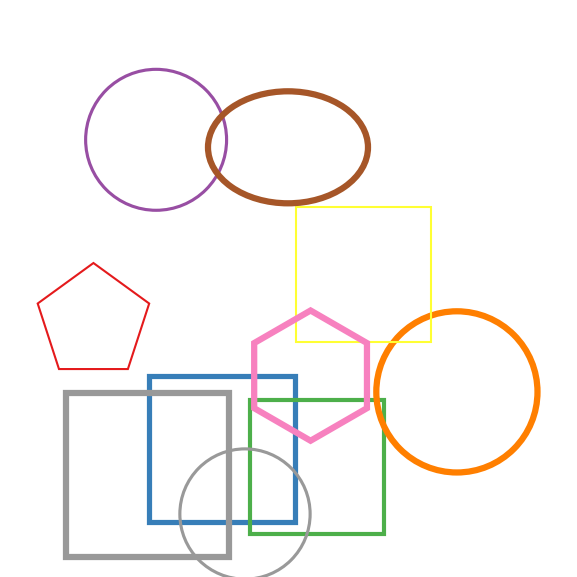[{"shape": "pentagon", "thickness": 1, "radius": 0.51, "center": [0.162, 0.442]}, {"shape": "square", "thickness": 2.5, "radius": 0.63, "center": [0.384, 0.222]}, {"shape": "square", "thickness": 2, "radius": 0.58, "center": [0.549, 0.191]}, {"shape": "circle", "thickness": 1.5, "radius": 0.61, "center": [0.27, 0.757]}, {"shape": "circle", "thickness": 3, "radius": 0.7, "center": [0.791, 0.321]}, {"shape": "square", "thickness": 1, "radius": 0.58, "center": [0.63, 0.524]}, {"shape": "oval", "thickness": 3, "radius": 0.69, "center": [0.499, 0.744]}, {"shape": "hexagon", "thickness": 3, "radius": 0.56, "center": [0.538, 0.349]}, {"shape": "square", "thickness": 3, "radius": 0.71, "center": [0.255, 0.177]}, {"shape": "circle", "thickness": 1.5, "radius": 0.56, "center": [0.424, 0.109]}]